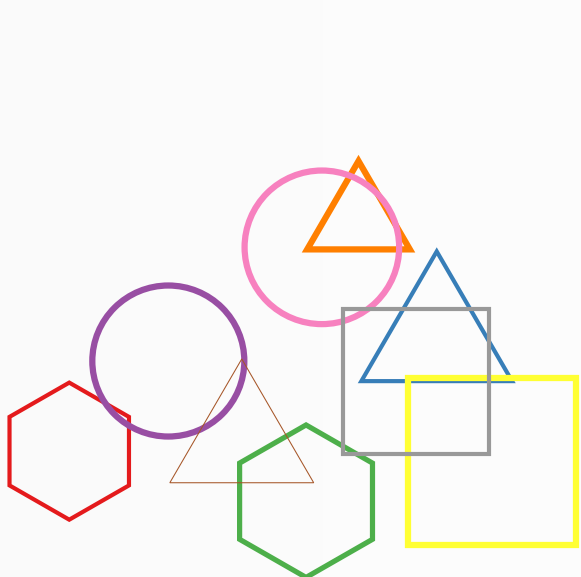[{"shape": "hexagon", "thickness": 2, "radius": 0.59, "center": [0.119, 0.218]}, {"shape": "triangle", "thickness": 2, "radius": 0.75, "center": [0.751, 0.414]}, {"shape": "hexagon", "thickness": 2.5, "radius": 0.66, "center": [0.527, 0.131]}, {"shape": "circle", "thickness": 3, "radius": 0.65, "center": [0.29, 0.374]}, {"shape": "triangle", "thickness": 3, "radius": 0.51, "center": [0.617, 0.618]}, {"shape": "square", "thickness": 3, "radius": 0.72, "center": [0.847, 0.2]}, {"shape": "triangle", "thickness": 0.5, "radius": 0.71, "center": [0.416, 0.235]}, {"shape": "circle", "thickness": 3, "radius": 0.66, "center": [0.554, 0.571]}, {"shape": "square", "thickness": 2, "radius": 0.63, "center": [0.716, 0.339]}]